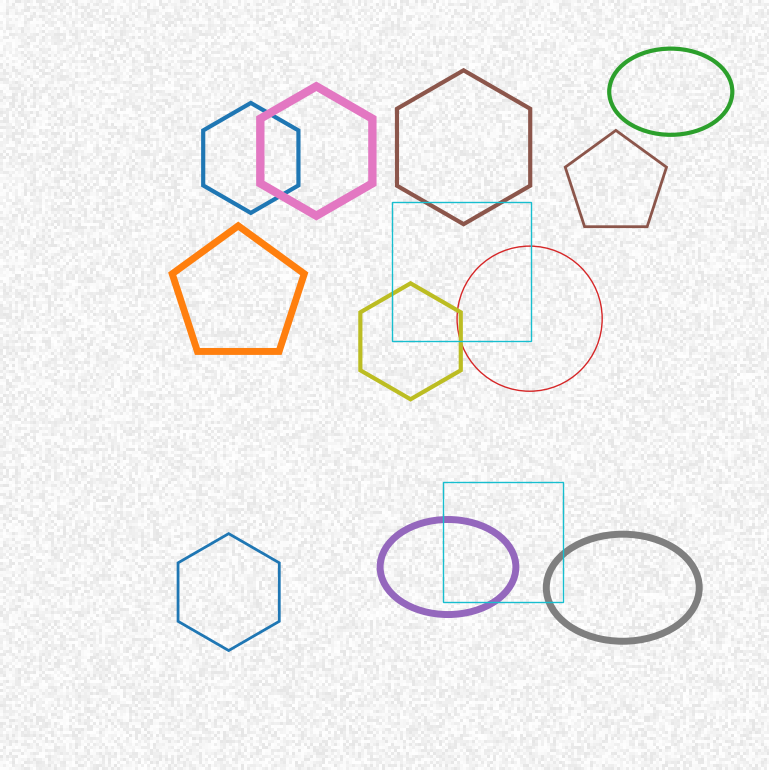[{"shape": "hexagon", "thickness": 1.5, "radius": 0.36, "center": [0.326, 0.795]}, {"shape": "hexagon", "thickness": 1, "radius": 0.38, "center": [0.297, 0.231]}, {"shape": "pentagon", "thickness": 2.5, "radius": 0.45, "center": [0.309, 0.617]}, {"shape": "oval", "thickness": 1.5, "radius": 0.4, "center": [0.871, 0.881]}, {"shape": "circle", "thickness": 0.5, "radius": 0.47, "center": [0.688, 0.586]}, {"shape": "oval", "thickness": 2.5, "radius": 0.44, "center": [0.582, 0.264]}, {"shape": "hexagon", "thickness": 1.5, "radius": 0.5, "center": [0.602, 0.809]}, {"shape": "pentagon", "thickness": 1, "radius": 0.35, "center": [0.8, 0.762]}, {"shape": "hexagon", "thickness": 3, "radius": 0.42, "center": [0.411, 0.804]}, {"shape": "oval", "thickness": 2.5, "radius": 0.5, "center": [0.809, 0.237]}, {"shape": "hexagon", "thickness": 1.5, "radius": 0.38, "center": [0.533, 0.557]}, {"shape": "square", "thickness": 0.5, "radius": 0.45, "center": [0.599, 0.647]}, {"shape": "square", "thickness": 0.5, "radius": 0.39, "center": [0.653, 0.297]}]